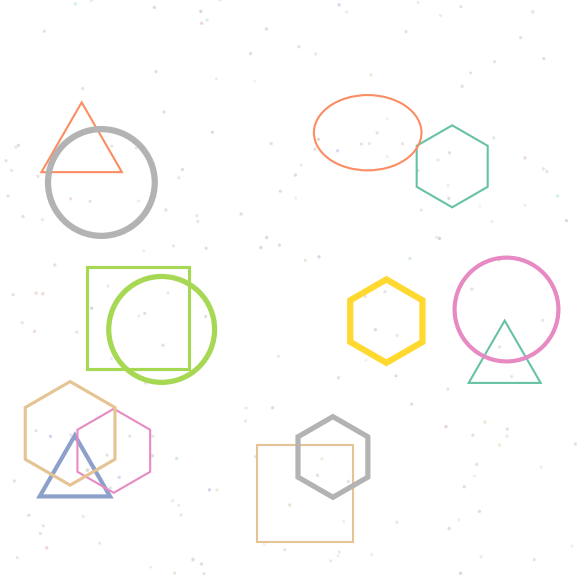[{"shape": "hexagon", "thickness": 1, "radius": 0.35, "center": [0.783, 0.711]}, {"shape": "triangle", "thickness": 1, "radius": 0.36, "center": [0.874, 0.372]}, {"shape": "oval", "thickness": 1, "radius": 0.47, "center": [0.637, 0.769]}, {"shape": "triangle", "thickness": 1, "radius": 0.4, "center": [0.141, 0.741]}, {"shape": "triangle", "thickness": 2, "radius": 0.35, "center": [0.13, 0.175]}, {"shape": "hexagon", "thickness": 1, "radius": 0.36, "center": [0.197, 0.219]}, {"shape": "circle", "thickness": 2, "radius": 0.45, "center": [0.877, 0.463]}, {"shape": "square", "thickness": 1.5, "radius": 0.44, "center": [0.239, 0.449]}, {"shape": "circle", "thickness": 2.5, "radius": 0.46, "center": [0.28, 0.429]}, {"shape": "hexagon", "thickness": 3, "radius": 0.36, "center": [0.669, 0.443]}, {"shape": "hexagon", "thickness": 1.5, "radius": 0.45, "center": [0.121, 0.249]}, {"shape": "square", "thickness": 1, "radius": 0.42, "center": [0.528, 0.144]}, {"shape": "hexagon", "thickness": 2.5, "radius": 0.35, "center": [0.576, 0.208]}, {"shape": "circle", "thickness": 3, "radius": 0.46, "center": [0.176, 0.683]}]